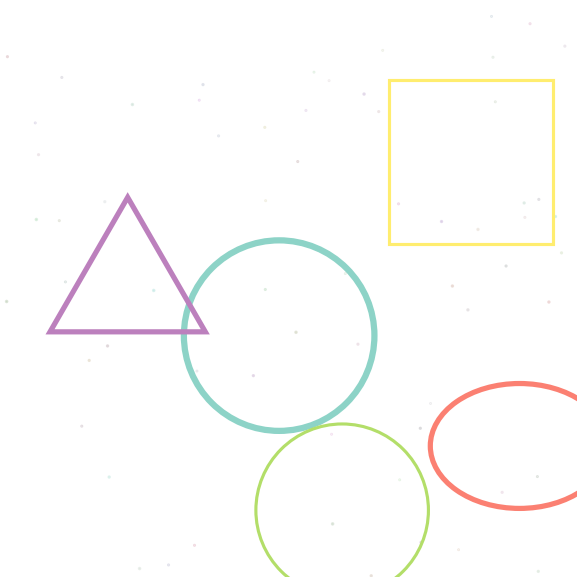[{"shape": "circle", "thickness": 3, "radius": 0.82, "center": [0.483, 0.418]}, {"shape": "oval", "thickness": 2.5, "radius": 0.77, "center": [0.9, 0.227]}, {"shape": "circle", "thickness": 1.5, "radius": 0.75, "center": [0.592, 0.116]}, {"shape": "triangle", "thickness": 2.5, "radius": 0.78, "center": [0.221, 0.502]}, {"shape": "square", "thickness": 1.5, "radius": 0.71, "center": [0.815, 0.718]}]